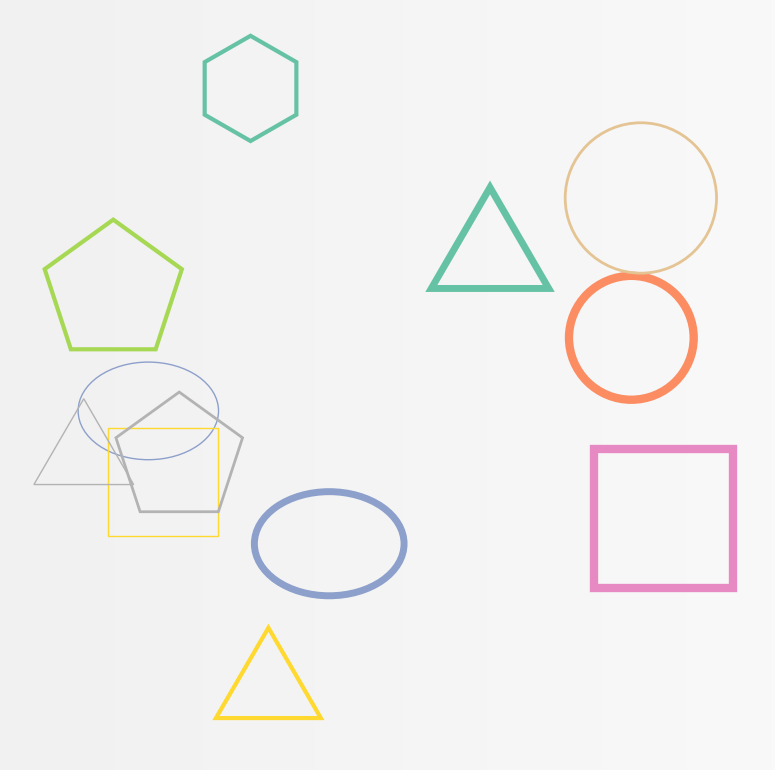[{"shape": "hexagon", "thickness": 1.5, "radius": 0.34, "center": [0.323, 0.885]}, {"shape": "triangle", "thickness": 2.5, "radius": 0.44, "center": [0.632, 0.669]}, {"shape": "circle", "thickness": 3, "radius": 0.4, "center": [0.815, 0.561]}, {"shape": "oval", "thickness": 0.5, "radius": 0.45, "center": [0.191, 0.466]}, {"shape": "oval", "thickness": 2.5, "radius": 0.48, "center": [0.425, 0.294]}, {"shape": "square", "thickness": 3, "radius": 0.45, "center": [0.856, 0.327]}, {"shape": "pentagon", "thickness": 1.5, "radius": 0.47, "center": [0.146, 0.622]}, {"shape": "triangle", "thickness": 1.5, "radius": 0.39, "center": [0.346, 0.107]}, {"shape": "square", "thickness": 0.5, "radius": 0.35, "center": [0.21, 0.374]}, {"shape": "circle", "thickness": 1, "radius": 0.49, "center": [0.827, 0.743]}, {"shape": "pentagon", "thickness": 1, "radius": 0.43, "center": [0.231, 0.405]}, {"shape": "triangle", "thickness": 0.5, "radius": 0.37, "center": [0.108, 0.408]}]